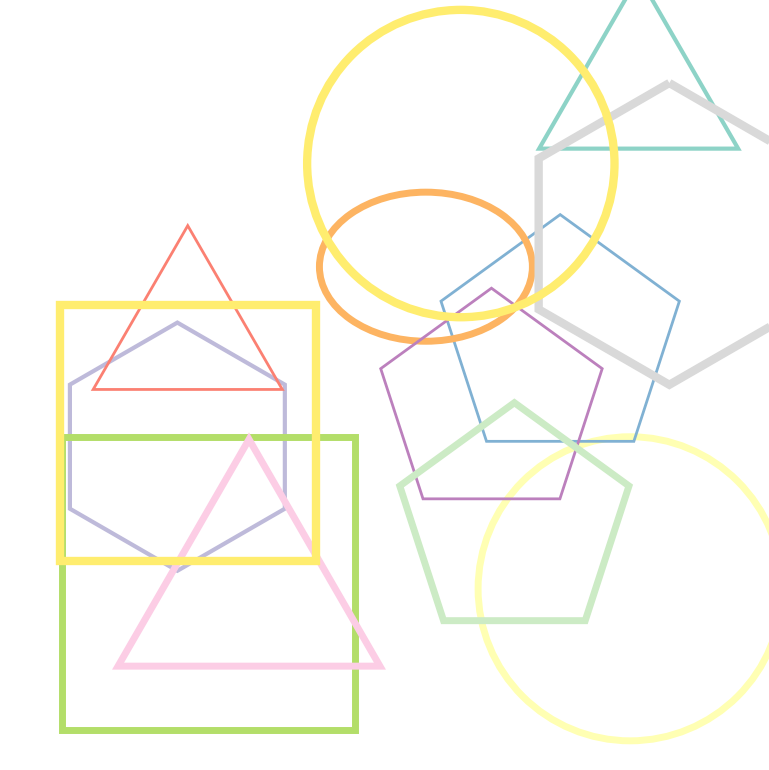[{"shape": "triangle", "thickness": 1.5, "radius": 0.75, "center": [0.829, 0.882]}, {"shape": "circle", "thickness": 2.5, "radius": 0.99, "center": [0.818, 0.235]}, {"shape": "hexagon", "thickness": 1.5, "radius": 0.81, "center": [0.23, 0.42]}, {"shape": "triangle", "thickness": 1, "radius": 0.71, "center": [0.244, 0.565]}, {"shape": "pentagon", "thickness": 1, "radius": 0.81, "center": [0.728, 0.559]}, {"shape": "oval", "thickness": 2.5, "radius": 0.69, "center": [0.553, 0.654]}, {"shape": "square", "thickness": 2.5, "radius": 0.95, "center": [0.271, 0.243]}, {"shape": "triangle", "thickness": 2.5, "radius": 0.98, "center": [0.323, 0.233]}, {"shape": "hexagon", "thickness": 3, "radius": 0.98, "center": [0.869, 0.696]}, {"shape": "pentagon", "thickness": 1, "radius": 0.76, "center": [0.638, 0.475]}, {"shape": "pentagon", "thickness": 2.5, "radius": 0.78, "center": [0.668, 0.321]}, {"shape": "square", "thickness": 3, "radius": 0.83, "center": [0.244, 0.437]}, {"shape": "circle", "thickness": 3, "radius": 1.0, "center": [0.598, 0.788]}]